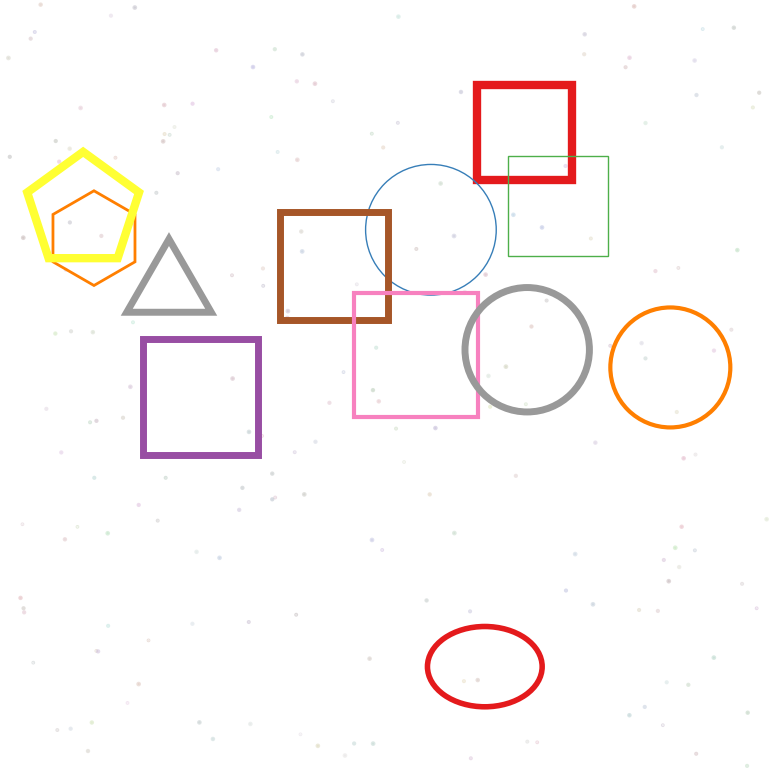[{"shape": "oval", "thickness": 2, "radius": 0.37, "center": [0.63, 0.134]}, {"shape": "square", "thickness": 3, "radius": 0.31, "center": [0.681, 0.827]}, {"shape": "circle", "thickness": 0.5, "radius": 0.42, "center": [0.56, 0.702]}, {"shape": "square", "thickness": 0.5, "radius": 0.33, "center": [0.725, 0.733]}, {"shape": "square", "thickness": 2.5, "radius": 0.38, "center": [0.261, 0.484]}, {"shape": "hexagon", "thickness": 1, "radius": 0.31, "center": [0.122, 0.691]}, {"shape": "circle", "thickness": 1.5, "radius": 0.39, "center": [0.871, 0.523]}, {"shape": "pentagon", "thickness": 3, "radius": 0.38, "center": [0.108, 0.726]}, {"shape": "square", "thickness": 2.5, "radius": 0.35, "center": [0.434, 0.655]}, {"shape": "square", "thickness": 1.5, "radius": 0.41, "center": [0.54, 0.539]}, {"shape": "triangle", "thickness": 2.5, "radius": 0.32, "center": [0.219, 0.626]}, {"shape": "circle", "thickness": 2.5, "radius": 0.4, "center": [0.685, 0.546]}]